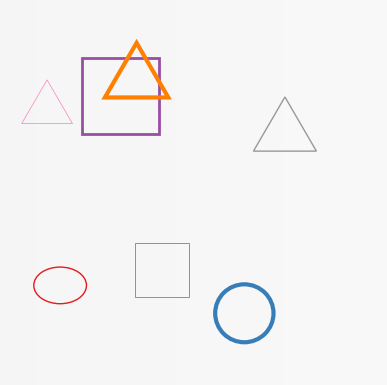[{"shape": "oval", "thickness": 1, "radius": 0.34, "center": [0.155, 0.259]}, {"shape": "circle", "thickness": 3, "radius": 0.38, "center": [0.631, 0.186]}, {"shape": "square", "thickness": 2, "radius": 0.49, "center": [0.311, 0.751]}, {"shape": "triangle", "thickness": 3, "radius": 0.47, "center": [0.353, 0.794]}, {"shape": "square", "thickness": 0.5, "radius": 0.35, "center": [0.418, 0.298]}, {"shape": "triangle", "thickness": 0.5, "radius": 0.38, "center": [0.121, 0.717]}, {"shape": "triangle", "thickness": 1, "radius": 0.47, "center": [0.735, 0.654]}]